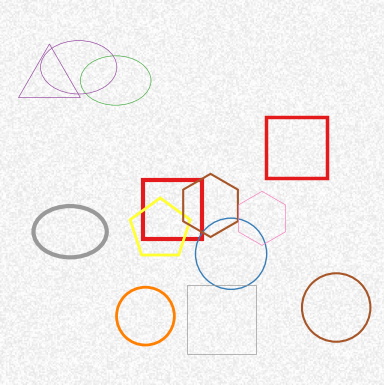[{"shape": "square", "thickness": 3, "radius": 0.38, "center": [0.449, 0.456]}, {"shape": "square", "thickness": 2.5, "radius": 0.4, "center": [0.771, 0.616]}, {"shape": "circle", "thickness": 1, "radius": 0.46, "center": [0.6, 0.341]}, {"shape": "oval", "thickness": 0.5, "radius": 0.46, "center": [0.301, 0.791]}, {"shape": "triangle", "thickness": 0.5, "radius": 0.46, "center": [0.128, 0.793]}, {"shape": "oval", "thickness": 0.5, "radius": 0.5, "center": [0.204, 0.825]}, {"shape": "circle", "thickness": 2, "radius": 0.38, "center": [0.378, 0.179]}, {"shape": "pentagon", "thickness": 2, "radius": 0.41, "center": [0.416, 0.404]}, {"shape": "circle", "thickness": 1.5, "radius": 0.44, "center": [0.873, 0.201]}, {"shape": "hexagon", "thickness": 1.5, "radius": 0.41, "center": [0.547, 0.466]}, {"shape": "hexagon", "thickness": 0.5, "radius": 0.35, "center": [0.68, 0.433]}, {"shape": "oval", "thickness": 3, "radius": 0.48, "center": [0.182, 0.398]}, {"shape": "square", "thickness": 0.5, "radius": 0.45, "center": [0.574, 0.17]}]